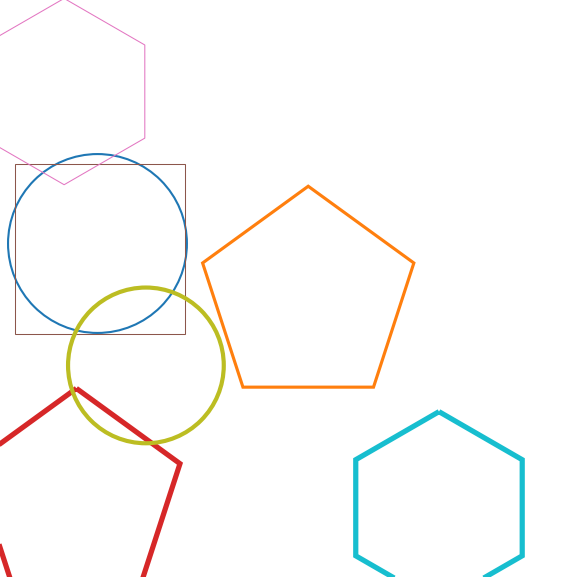[{"shape": "circle", "thickness": 1, "radius": 0.77, "center": [0.169, 0.577]}, {"shape": "pentagon", "thickness": 1.5, "radius": 0.96, "center": [0.534, 0.484]}, {"shape": "pentagon", "thickness": 2.5, "radius": 0.94, "center": [0.132, 0.138]}, {"shape": "square", "thickness": 0.5, "radius": 0.73, "center": [0.173, 0.568]}, {"shape": "hexagon", "thickness": 0.5, "radius": 0.81, "center": [0.111, 0.841]}, {"shape": "circle", "thickness": 2, "radius": 0.67, "center": [0.253, 0.366]}, {"shape": "hexagon", "thickness": 2.5, "radius": 0.83, "center": [0.76, 0.12]}]